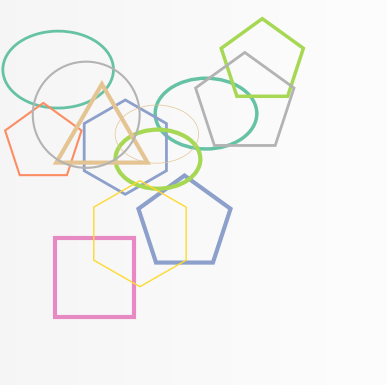[{"shape": "oval", "thickness": 2.5, "radius": 0.66, "center": [0.532, 0.705]}, {"shape": "oval", "thickness": 2, "radius": 0.71, "center": [0.15, 0.819]}, {"shape": "pentagon", "thickness": 1.5, "radius": 0.52, "center": [0.112, 0.629]}, {"shape": "pentagon", "thickness": 3, "radius": 0.62, "center": [0.476, 0.419]}, {"shape": "hexagon", "thickness": 2, "radius": 0.61, "center": [0.323, 0.618]}, {"shape": "square", "thickness": 3, "radius": 0.51, "center": [0.244, 0.28]}, {"shape": "pentagon", "thickness": 2.5, "radius": 0.56, "center": [0.677, 0.84]}, {"shape": "oval", "thickness": 3, "radius": 0.55, "center": [0.407, 0.587]}, {"shape": "hexagon", "thickness": 1, "radius": 0.69, "center": [0.361, 0.393]}, {"shape": "triangle", "thickness": 3, "radius": 0.68, "center": [0.263, 0.646]}, {"shape": "oval", "thickness": 0.5, "radius": 0.54, "center": [0.405, 0.652]}, {"shape": "circle", "thickness": 1.5, "radius": 0.69, "center": [0.222, 0.702]}, {"shape": "pentagon", "thickness": 2, "radius": 0.67, "center": [0.632, 0.73]}]